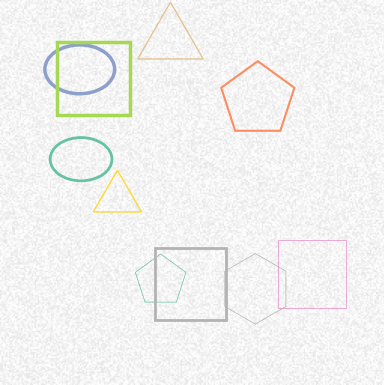[{"shape": "pentagon", "thickness": 0.5, "radius": 0.35, "center": [0.417, 0.271]}, {"shape": "oval", "thickness": 2, "radius": 0.4, "center": [0.211, 0.586]}, {"shape": "pentagon", "thickness": 1.5, "radius": 0.5, "center": [0.67, 0.741]}, {"shape": "oval", "thickness": 2.5, "radius": 0.45, "center": [0.207, 0.82]}, {"shape": "square", "thickness": 0.5, "radius": 0.44, "center": [0.811, 0.288]}, {"shape": "square", "thickness": 2.5, "radius": 0.47, "center": [0.243, 0.796]}, {"shape": "triangle", "thickness": 1, "radius": 0.36, "center": [0.305, 0.486]}, {"shape": "triangle", "thickness": 1, "radius": 0.49, "center": [0.443, 0.896]}, {"shape": "hexagon", "thickness": 0.5, "radius": 0.46, "center": [0.663, 0.25]}, {"shape": "square", "thickness": 2, "radius": 0.46, "center": [0.496, 0.262]}]